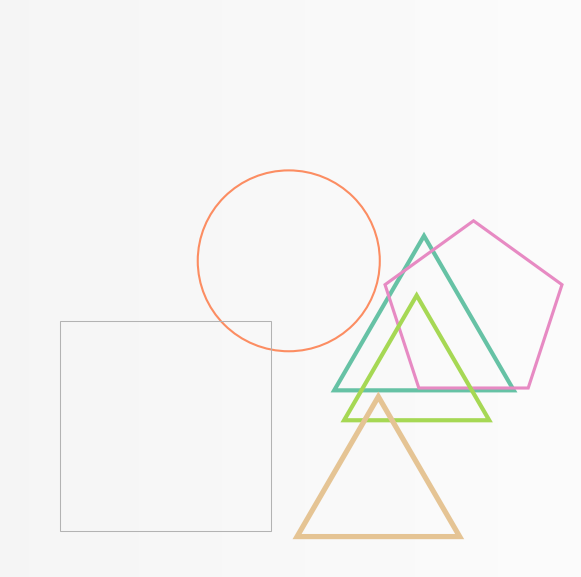[{"shape": "triangle", "thickness": 2, "radius": 0.89, "center": [0.729, 0.412]}, {"shape": "circle", "thickness": 1, "radius": 0.78, "center": [0.497, 0.547]}, {"shape": "pentagon", "thickness": 1.5, "radius": 0.8, "center": [0.815, 0.457]}, {"shape": "triangle", "thickness": 2, "radius": 0.72, "center": [0.717, 0.343]}, {"shape": "triangle", "thickness": 2.5, "radius": 0.81, "center": [0.651, 0.151]}, {"shape": "square", "thickness": 0.5, "radius": 0.91, "center": [0.284, 0.262]}]